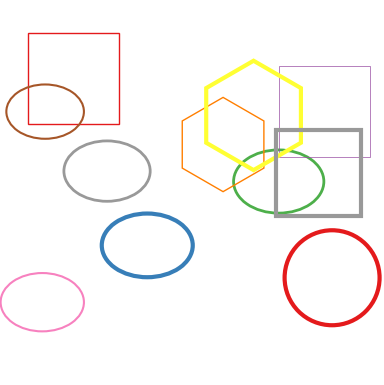[{"shape": "circle", "thickness": 3, "radius": 0.62, "center": [0.863, 0.279]}, {"shape": "square", "thickness": 1, "radius": 0.59, "center": [0.191, 0.796]}, {"shape": "oval", "thickness": 3, "radius": 0.59, "center": [0.382, 0.363]}, {"shape": "oval", "thickness": 2, "radius": 0.59, "center": [0.724, 0.529]}, {"shape": "square", "thickness": 0.5, "radius": 0.59, "center": [0.842, 0.71]}, {"shape": "hexagon", "thickness": 1, "radius": 0.61, "center": [0.579, 0.625]}, {"shape": "hexagon", "thickness": 3, "radius": 0.71, "center": [0.659, 0.7]}, {"shape": "oval", "thickness": 1.5, "radius": 0.5, "center": [0.117, 0.71]}, {"shape": "oval", "thickness": 1.5, "radius": 0.54, "center": [0.11, 0.215]}, {"shape": "oval", "thickness": 2, "radius": 0.56, "center": [0.278, 0.556]}, {"shape": "square", "thickness": 3, "radius": 0.56, "center": [0.827, 0.551]}]